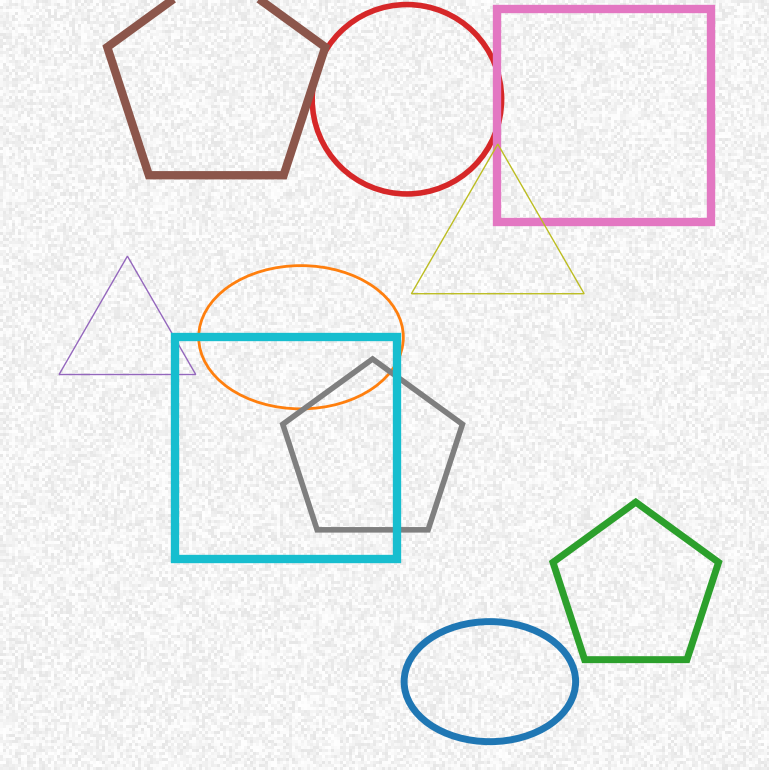[{"shape": "oval", "thickness": 2.5, "radius": 0.56, "center": [0.636, 0.115]}, {"shape": "oval", "thickness": 1, "radius": 0.66, "center": [0.391, 0.562]}, {"shape": "pentagon", "thickness": 2.5, "radius": 0.57, "center": [0.826, 0.235]}, {"shape": "circle", "thickness": 2, "radius": 0.61, "center": [0.528, 0.871]}, {"shape": "triangle", "thickness": 0.5, "radius": 0.51, "center": [0.165, 0.565]}, {"shape": "pentagon", "thickness": 3, "radius": 0.74, "center": [0.281, 0.893]}, {"shape": "square", "thickness": 3, "radius": 0.69, "center": [0.785, 0.85]}, {"shape": "pentagon", "thickness": 2, "radius": 0.61, "center": [0.484, 0.411]}, {"shape": "triangle", "thickness": 0.5, "radius": 0.65, "center": [0.646, 0.683]}, {"shape": "square", "thickness": 3, "radius": 0.72, "center": [0.371, 0.418]}]